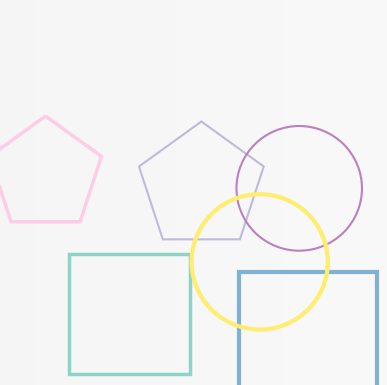[{"shape": "square", "thickness": 2.5, "radius": 0.78, "center": [0.333, 0.185]}, {"shape": "pentagon", "thickness": 1.5, "radius": 0.85, "center": [0.52, 0.515]}, {"shape": "square", "thickness": 3, "radius": 0.89, "center": [0.794, 0.115]}, {"shape": "pentagon", "thickness": 2.5, "radius": 0.76, "center": [0.118, 0.547]}, {"shape": "circle", "thickness": 1.5, "radius": 0.81, "center": [0.772, 0.511]}, {"shape": "circle", "thickness": 3, "radius": 0.88, "center": [0.67, 0.32]}]